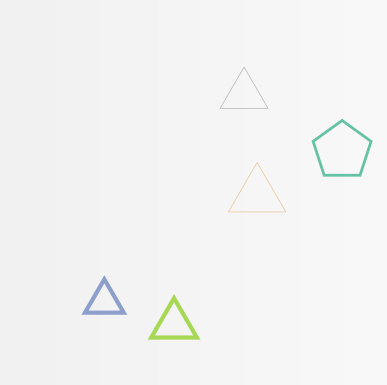[{"shape": "pentagon", "thickness": 2, "radius": 0.39, "center": [0.883, 0.608]}, {"shape": "triangle", "thickness": 3, "radius": 0.29, "center": [0.269, 0.217]}, {"shape": "triangle", "thickness": 3, "radius": 0.34, "center": [0.449, 0.157]}, {"shape": "triangle", "thickness": 0.5, "radius": 0.43, "center": [0.664, 0.492]}, {"shape": "triangle", "thickness": 0.5, "radius": 0.36, "center": [0.63, 0.754]}]